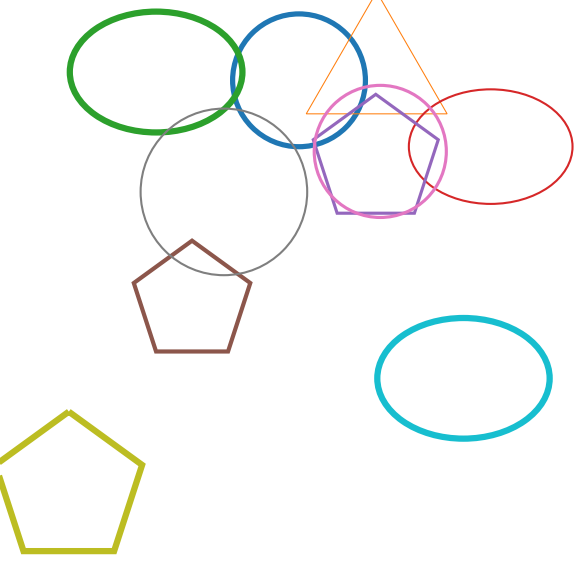[{"shape": "circle", "thickness": 2.5, "radius": 0.57, "center": [0.518, 0.86]}, {"shape": "triangle", "thickness": 0.5, "radius": 0.7, "center": [0.652, 0.872]}, {"shape": "oval", "thickness": 3, "radius": 0.75, "center": [0.27, 0.874]}, {"shape": "oval", "thickness": 1, "radius": 0.71, "center": [0.85, 0.745]}, {"shape": "pentagon", "thickness": 1.5, "radius": 0.57, "center": [0.651, 0.722]}, {"shape": "pentagon", "thickness": 2, "radius": 0.53, "center": [0.333, 0.476]}, {"shape": "circle", "thickness": 1.5, "radius": 0.57, "center": [0.658, 0.737]}, {"shape": "circle", "thickness": 1, "radius": 0.72, "center": [0.388, 0.667]}, {"shape": "pentagon", "thickness": 3, "radius": 0.67, "center": [0.119, 0.153]}, {"shape": "oval", "thickness": 3, "radius": 0.75, "center": [0.803, 0.344]}]